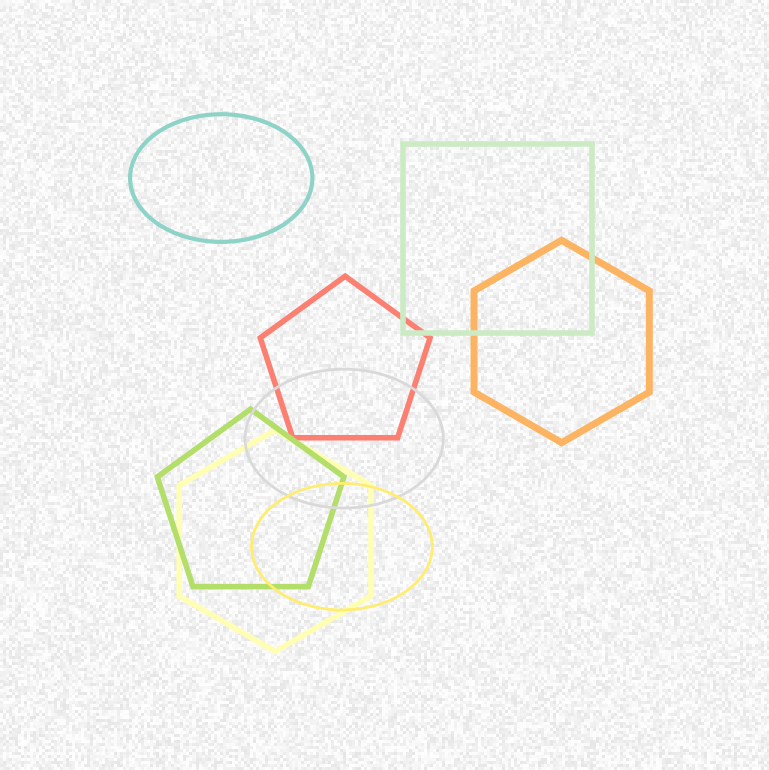[{"shape": "oval", "thickness": 1.5, "radius": 0.59, "center": [0.287, 0.769]}, {"shape": "hexagon", "thickness": 2, "radius": 0.72, "center": [0.357, 0.298]}, {"shape": "pentagon", "thickness": 2, "radius": 0.58, "center": [0.448, 0.525]}, {"shape": "hexagon", "thickness": 2.5, "radius": 0.66, "center": [0.729, 0.557]}, {"shape": "pentagon", "thickness": 2, "radius": 0.64, "center": [0.325, 0.341]}, {"shape": "oval", "thickness": 1, "radius": 0.64, "center": [0.447, 0.43]}, {"shape": "square", "thickness": 2, "radius": 0.61, "center": [0.646, 0.69]}, {"shape": "oval", "thickness": 1, "radius": 0.59, "center": [0.444, 0.29]}]